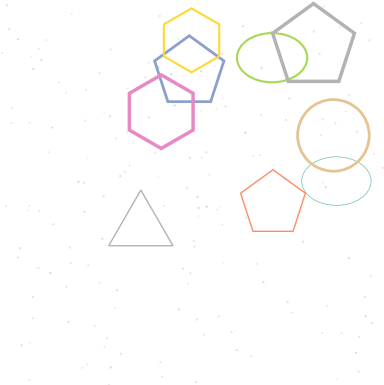[{"shape": "oval", "thickness": 0.5, "radius": 0.45, "center": [0.874, 0.53]}, {"shape": "pentagon", "thickness": 1, "radius": 0.44, "center": [0.709, 0.471]}, {"shape": "pentagon", "thickness": 2, "radius": 0.47, "center": [0.492, 0.813]}, {"shape": "hexagon", "thickness": 2.5, "radius": 0.48, "center": [0.419, 0.71]}, {"shape": "oval", "thickness": 1.5, "radius": 0.46, "center": [0.707, 0.85]}, {"shape": "hexagon", "thickness": 1.5, "radius": 0.42, "center": [0.498, 0.895]}, {"shape": "circle", "thickness": 2, "radius": 0.47, "center": [0.866, 0.648]}, {"shape": "triangle", "thickness": 1, "radius": 0.48, "center": [0.366, 0.41]}, {"shape": "pentagon", "thickness": 2.5, "radius": 0.56, "center": [0.814, 0.879]}]